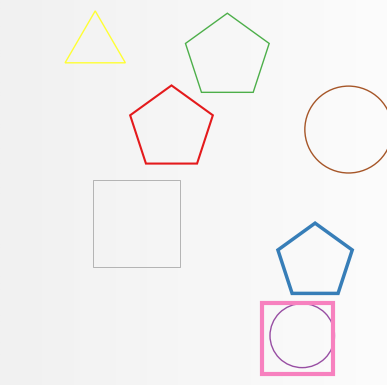[{"shape": "pentagon", "thickness": 1.5, "radius": 0.56, "center": [0.443, 0.666]}, {"shape": "pentagon", "thickness": 2.5, "radius": 0.5, "center": [0.813, 0.32]}, {"shape": "pentagon", "thickness": 1, "radius": 0.57, "center": [0.587, 0.852]}, {"shape": "circle", "thickness": 1, "radius": 0.42, "center": [0.78, 0.128]}, {"shape": "triangle", "thickness": 1, "radius": 0.45, "center": [0.246, 0.882]}, {"shape": "circle", "thickness": 1, "radius": 0.56, "center": [0.9, 0.664]}, {"shape": "square", "thickness": 3, "radius": 0.46, "center": [0.768, 0.121]}, {"shape": "square", "thickness": 0.5, "radius": 0.56, "center": [0.352, 0.419]}]